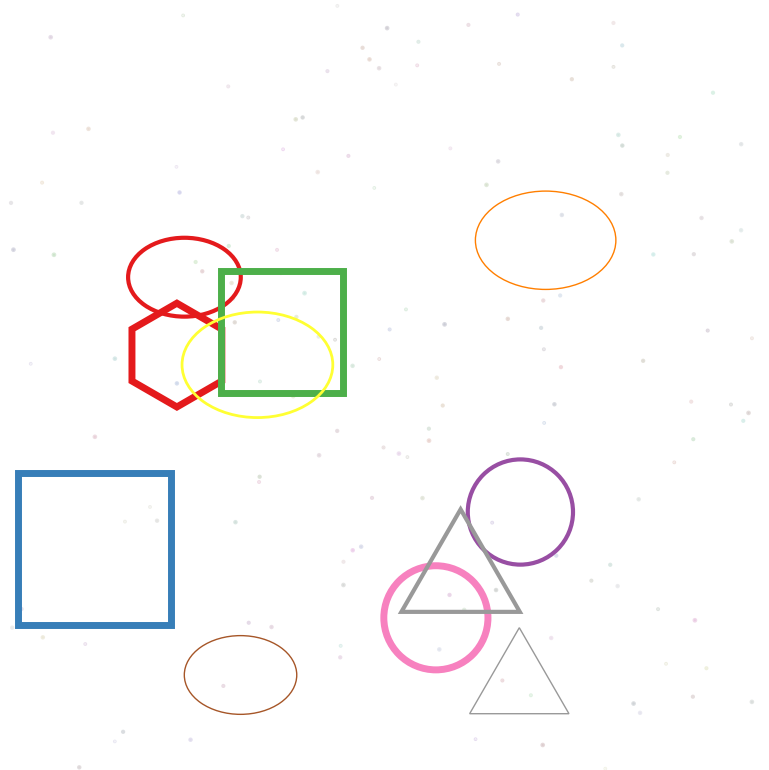[{"shape": "hexagon", "thickness": 2.5, "radius": 0.34, "center": [0.23, 0.539]}, {"shape": "oval", "thickness": 1.5, "radius": 0.37, "center": [0.24, 0.64]}, {"shape": "square", "thickness": 2.5, "radius": 0.5, "center": [0.123, 0.287]}, {"shape": "square", "thickness": 2.5, "radius": 0.4, "center": [0.367, 0.569]}, {"shape": "circle", "thickness": 1.5, "radius": 0.34, "center": [0.676, 0.335]}, {"shape": "oval", "thickness": 0.5, "radius": 0.46, "center": [0.709, 0.688]}, {"shape": "oval", "thickness": 1, "radius": 0.49, "center": [0.334, 0.526]}, {"shape": "oval", "thickness": 0.5, "radius": 0.37, "center": [0.312, 0.123]}, {"shape": "circle", "thickness": 2.5, "radius": 0.34, "center": [0.566, 0.198]}, {"shape": "triangle", "thickness": 0.5, "radius": 0.37, "center": [0.674, 0.11]}, {"shape": "triangle", "thickness": 1.5, "radius": 0.44, "center": [0.598, 0.25]}]